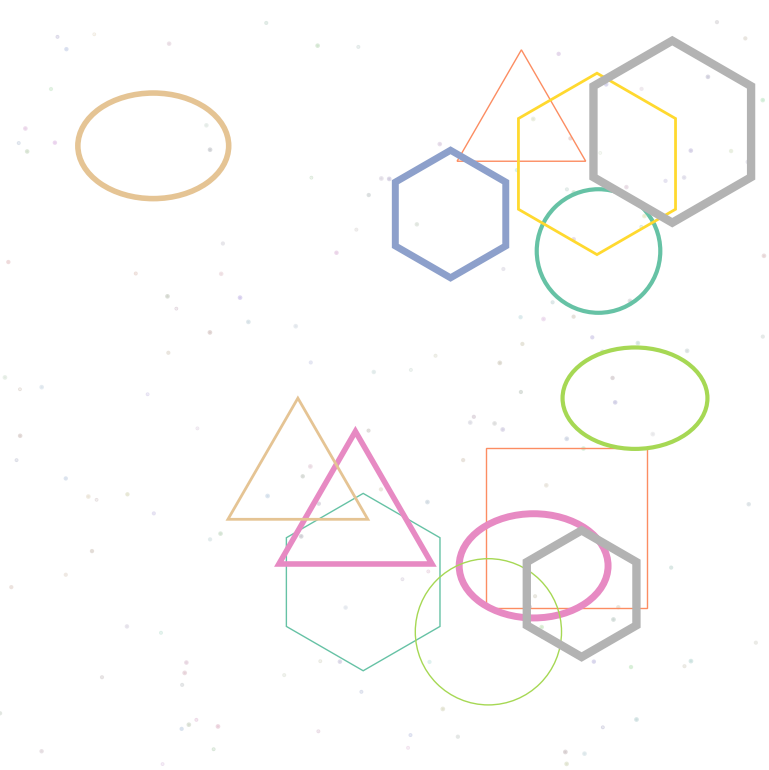[{"shape": "circle", "thickness": 1.5, "radius": 0.4, "center": [0.777, 0.674]}, {"shape": "hexagon", "thickness": 0.5, "radius": 0.58, "center": [0.472, 0.244]}, {"shape": "square", "thickness": 0.5, "radius": 0.52, "center": [0.736, 0.315]}, {"shape": "triangle", "thickness": 0.5, "radius": 0.48, "center": [0.677, 0.839]}, {"shape": "hexagon", "thickness": 2.5, "radius": 0.41, "center": [0.585, 0.722]}, {"shape": "oval", "thickness": 2.5, "radius": 0.48, "center": [0.693, 0.265]}, {"shape": "triangle", "thickness": 2, "radius": 0.57, "center": [0.462, 0.325]}, {"shape": "circle", "thickness": 0.5, "radius": 0.47, "center": [0.634, 0.179]}, {"shape": "oval", "thickness": 1.5, "radius": 0.47, "center": [0.825, 0.483]}, {"shape": "hexagon", "thickness": 1, "radius": 0.59, "center": [0.775, 0.787]}, {"shape": "triangle", "thickness": 1, "radius": 0.52, "center": [0.387, 0.378]}, {"shape": "oval", "thickness": 2, "radius": 0.49, "center": [0.199, 0.811]}, {"shape": "hexagon", "thickness": 3, "radius": 0.41, "center": [0.755, 0.229]}, {"shape": "hexagon", "thickness": 3, "radius": 0.59, "center": [0.873, 0.829]}]